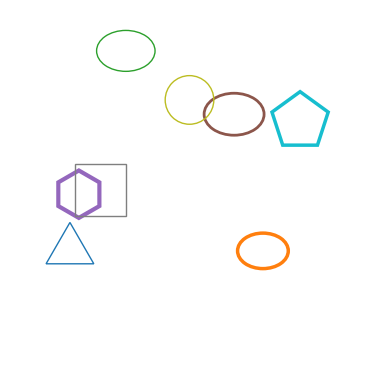[{"shape": "triangle", "thickness": 1, "radius": 0.36, "center": [0.182, 0.351]}, {"shape": "oval", "thickness": 2.5, "radius": 0.33, "center": [0.683, 0.348]}, {"shape": "oval", "thickness": 1, "radius": 0.38, "center": [0.327, 0.868]}, {"shape": "hexagon", "thickness": 3, "radius": 0.31, "center": [0.205, 0.496]}, {"shape": "oval", "thickness": 2, "radius": 0.39, "center": [0.608, 0.703]}, {"shape": "square", "thickness": 1, "radius": 0.34, "center": [0.261, 0.506]}, {"shape": "circle", "thickness": 1, "radius": 0.32, "center": [0.492, 0.74]}, {"shape": "pentagon", "thickness": 2.5, "radius": 0.38, "center": [0.779, 0.685]}]